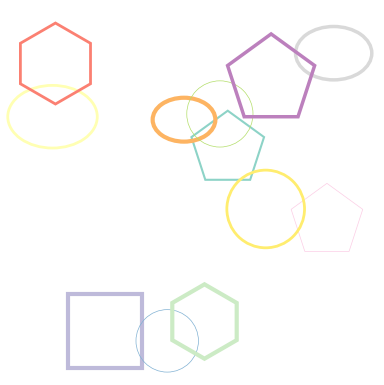[{"shape": "pentagon", "thickness": 1.5, "radius": 0.5, "center": [0.592, 0.613]}, {"shape": "oval", "thickness": 2, "radius": 0.58, "center": [0.136, 0.697]}, {"shape": "square", "thickness": 3, "radius": 0.48, "center": [0.273, 0.14]}, {"shape": "hexagon", "thickness": 2, "radius": 0.53, "center": [0.144, 0.835]}, {"shape": "circle", "thickness": 0.5, "radius": 0.41, "center": [0.434, 0.115]}, {"shape": "oval", "thickness": 3, "radius": 0.41, "center": [0.478, 0.689]}, {"shape": "circle", "thickness": 0.5, "radius": 0.43, "center": [0.571, 0.704]}, {"shape": "pentagon", "thickness": 0.5, "radius": 0.49, "center": [0.849, 0.426]}, {"shape": "oval", "thickness": 2.5, "radius": 0.5, "center": [0.867, 0.862]}, {"shape": "pentagon", "thickness": 2.5, "radius": 0.59, "center": [0.704, 0.793]}, {"shape": "hexagon", "thickness": 3, "radius": 0.48, "center": [0.531, 0.165]}, {"shape": "circle", "thickness": 2, "radius": 0.5, "center": [0.69, 0.457]}]